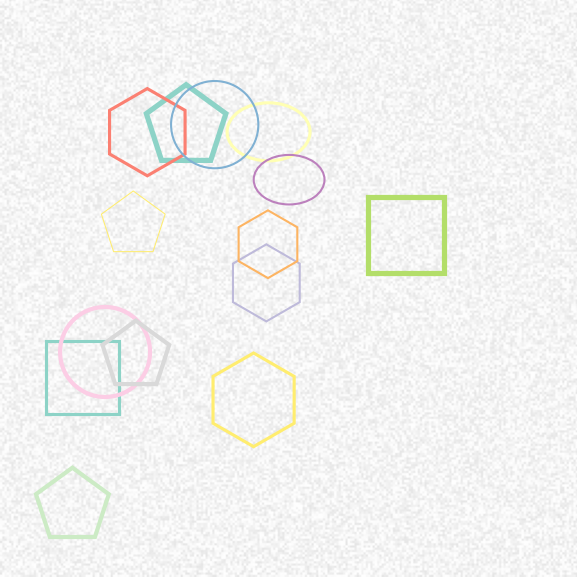[{"shape": "pentagon", "thickness": 2.5, "radius": 0.36, "center": [0.322, 0.78]}, {"shape": "square", "thickness": 1.5, "radius": 0.32, "center": [0.143, 0.346]}, {"shape": "oval", "thickness": 1.5, "radius": 0.36, "center": [0.465, 0.771]}, {"shape": "hexagon", "thickness": 1, "radius": 0.33, "center": [0.461, 0.509]}, {"shape": "hexagon", "thickness": 1.5, "radius": 0.38, "center": [0.255, 0.77]}, {"shape": "circle", "thickness": 1, "radius": 0.38, "center": [0.372, 0.783]}, {"shape": "hexagon", "thickness": 1, "radius": 0.29, "center": [0.464, 0.576]}, {"shape": "square", "thickness": 2.5, "radius": 0.33, "center": [0.703, 0.592]}, {"shape": "circle", "thickness": 2, "radius": 0.39, "center": [0.182, 0.39]}, {"shape": "pentagon", "thickness": 2, "radius": 0.3, "center": [0.235, 0.383]}, {"shape": "oval", "thickness": 1, "radius": 0.31, "center": [0.501, 0.688]}, {"shape": "pentagon", "thickness": 2, "radius": 0.33, "center": [0.125, 0.123]}, {"shape": "hexagon", "thickness": 1.5, "radius": 0.41, "center": [0.439, 0.307]}, {"shape": "pentagon", "thickness": 0.5, "radius": 0.29, "center": [0.231, 0.61]}]